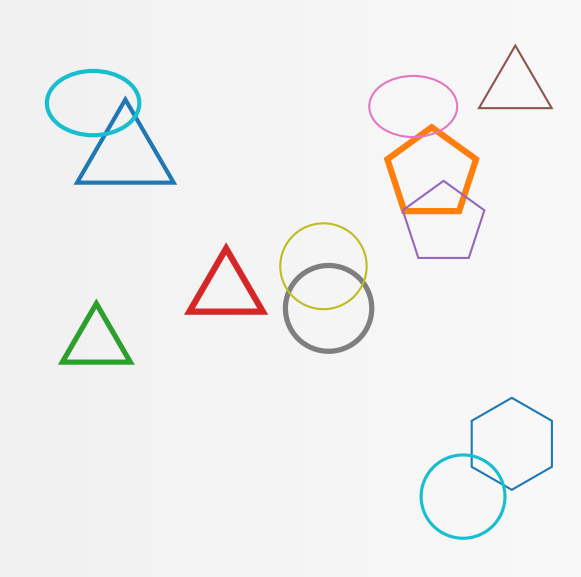[{"shape": "hexagon", "thickness": 1, "radius": 0.4, "center": [0.881, 0.231]}, {"shape": "triangle", "thickness": 2, "radius": 0.48, "center": [0.216, 0.731]}, {"shape": "pentagon", "thickness": 3, "radius": 0.4, "center": [0.743, 0.699]}, {"shape": "triangle", "thickness": 2.5, "radius": 0.34, "center": [0.166, 0.406]}, {"shape": "triangle", "thickness": 3, "radius": 0.36, "center": [0.389, 0.496]}, {"shape": "pentagon", "thickness": 1, "radius": 0.37, "center": [0.763, 0.612]}, {"shape": "triangle", "thickness": 1, "radius": 0.36, "center": [0.887, 0.848]}, {"shape": "oval", "thickness": 1, "radius": 0.38, "center": [0.711, 0.815]}, {"shape": "circle", "thickness": 2.5, "radius": 0.37, "center": [0.565, 0.465]}, {"shape": "circle", "thickness": 1, "radius": 0.37, "center": [0.556, 0.538]}, {"shape": "circle", "thickness": 1.5, "radius": 0.36, "center": [0.797, 0.139]}, {"shape": "oval", "thickness": 2, "radius": 0.4, "center": [0.16, 0.821]}]